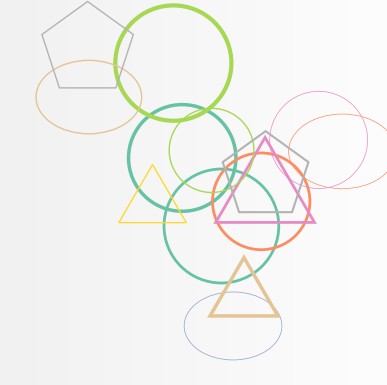[{"shape": "circle", "thickness": 2, "radius": 0.74, "center": [0.571, 0.413]}, {"shape": "circle", "thickness": 2.5, "radius": 0.69, "center": [0.47, 0.59]}, {"shape": "circle", "thickness": 2, "radius": 0.63, "center": [0.674, 0.477]}, {"shape": "oval", "thickness": 0.5, "radius": 0.69, "center": [0.883, 0.607]}, {"shape": "oval", "thickness": 0.5, "radius": 0.63, "center": [0.601, 0.153]}, {"shape": "circle", "thickness": 0.5, "radius": 0.63, "center": [0.822, 0.637]}, {"shape": "triangle", "thickness": 2, "radius": 0.74, "center": [0.684, 0.496]}, {"shape": "circle", "thickness": 3, "radius": 0.75, "center": [0.447, 0.836]}, {"shape": "circle", "thickness": 1, "radius": 0.55, "center": [0.546, 0.609]}, {"shape": "triangle", "thickness": 1, "radius": 0.5, "center": [0.394, 0.472]}, {"shape": "oval", "thickness": 1, "radius": 0.68, "center": [0.229, 0.748]}, {"shape": "triangle", "thickness": 2.5, "radius": 0.51, "center": [0.63, 0.23]}, {"shape": "pentagon", "thickness": 1.5, "radius": 0.58, "center": [0.685, 0.543]}, {"shape": "pentagon", "thickness": 1, "radius": 0.62, "center": [0.226, 0.872]}]